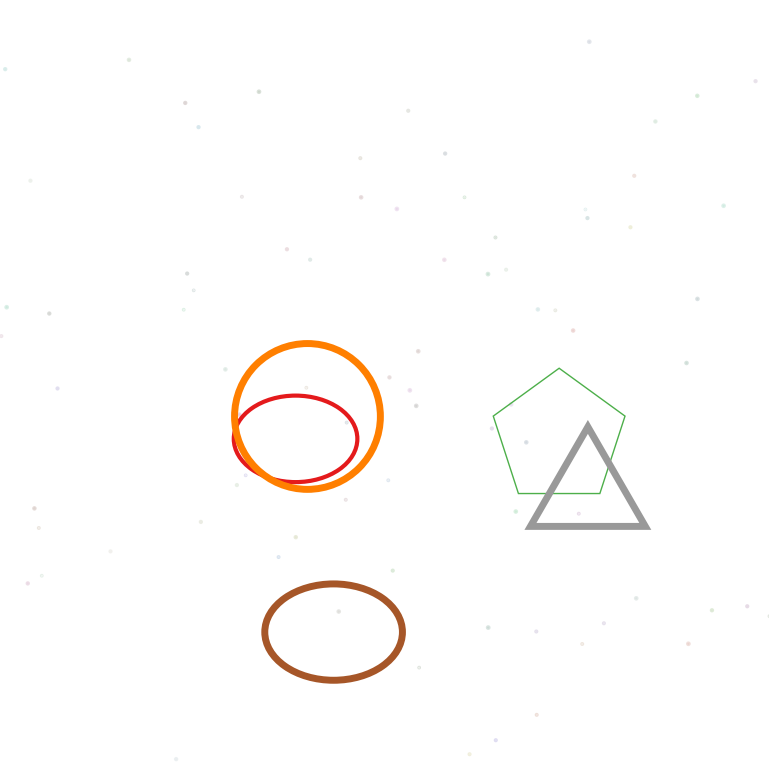[{"shape": "oval", "thickness": 1.5, "radius": 0.4, "center": [0.384, 0.43]}, {"shape": "pentagon", "thickness": 0.5, "radius": 0.45, "center": [0.726, 0.432]}, {"shape": "circle", "thickness": 2.5, "radius": 0.47, "center": [0.399, 0.459]}, {"shape": "oval", "thickness": 2.5, "radius": 0.45, "center": [0.433, 0.179]}, {"shape": "triangle", "thickness": 2.5, "radius": 0.43, "center": [0.763, 0.359]}]